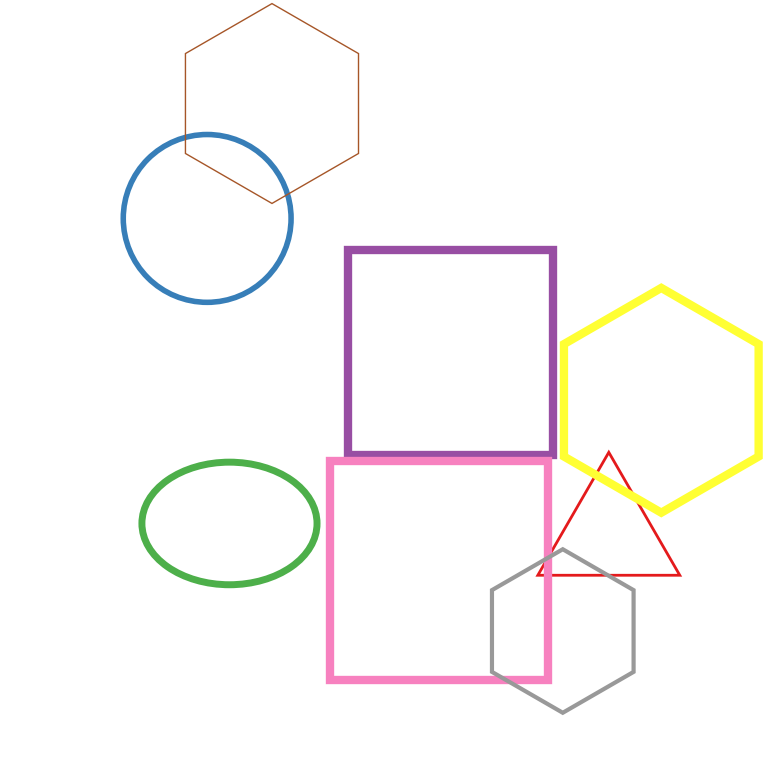[{"shape": "triangle", "thickness": 1, "radius": 0.53, "center": [0.791, 0.306]}, {"shape": "circle", "thickness": 2, "radius": 0.54, "center": [0.269, 0.716]}, {"shape": "oval", "thickness": 2.5, "radius": 0.57, "center": [0.298, 0.32]}, {"shape": "square", "thickness": 3, "radius": 0.67, "center": [0.585, 0.542]}, {"shape": "hexagon", "thickness": 3, "radius": 0.73, "center": [0.859, 0.48]}, {"shape": "hexagon", "thickness": 0.5, "radius": 0.65, "center": [0.353, 0.866]}, {"shape": "square", "thickness": 3, "radius": 0.71, "center": [0.57, 0.259]}, {"shape": "hexagon", "thickness": 1.5, "radius": 0.53, "center": [0.731, 0.181]}]